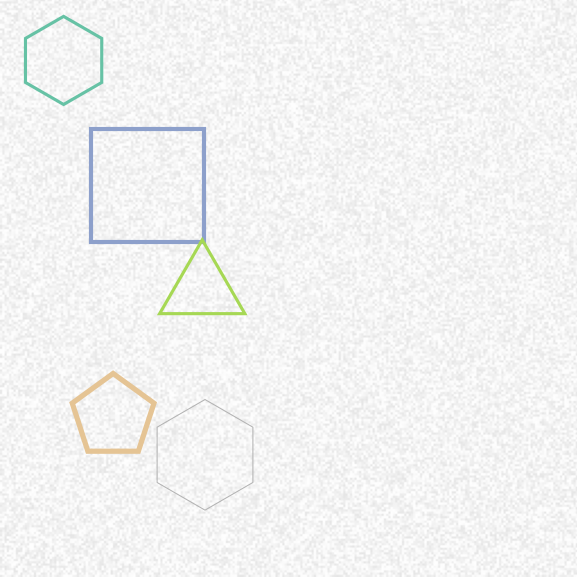[{"shape": "hexagon", "thickness": 1.5, "radius": 0.38, "center": [0.11, 0.894]}, {"shape": "square", "thickness": 2, "radius": 0.49, "center": [0.255, 0.678]}, {"shape": "triangle", "thickness": 1.5, "radius": 0.43, "center": [0.35, 0.499]}, {"shape": "pentagon", "thickness": 2.5, "radius": 0.37, "center": [0.196, 0.278]}, {"shape": "hexagon", "thickness": 0.5, "radius": 0.48, "center": [0.355, 0.212]}]